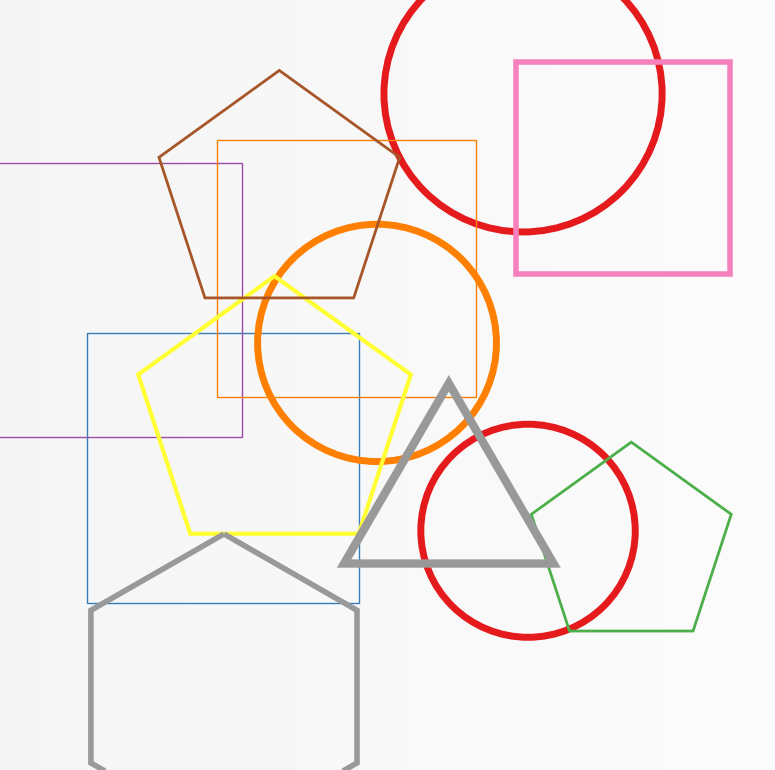[{"shape": "circle", "thickness": 2.5, "radius": 0.9, "center": [0.675, 0.878]}, {"shape": "circle", "thickness": 2.5, "radius": 0.69, "center": [0.681, 0.311]}, {"shape": "square", "thickness": 0.5, "radius": 0.88, "center": [0.288, 0.393]}, {"shape": "pentagon", "thickness": 1, "radius": 0.68, "center": [0.815, 0.29]}, {"shape": "square", "thickness": 0.5, "radius": 0.89, "center": [0.134, 0.61]}, {"shape": "square", "thickness": 0.5, "radius": 0.84, "center": [0.447, 0.651]}, {"shape": "circle", "thickness": 2.5, "radius": 0.77, "center": [0.486, 0.555]}, {"shape": "pentagon", "thickness": 1.5, "radius": 0.92, "center": [0.354, 0.456]}, {"shape": "pentagon", "thickness": 1, "radius": 0.82, "center": [0.36, 0.745]}, {"shape": "square", "thickness": 2, "radius": 0.69, "center": [0.804, 0.782]}, {"shape": "hexagon", "thickness": 2, "radius": 0.99, "center": [0.289, 0.108]}, {"shape": "triangle", "thickness": 3, "radius": 0.78, "center": [0.579, 0.346]}]